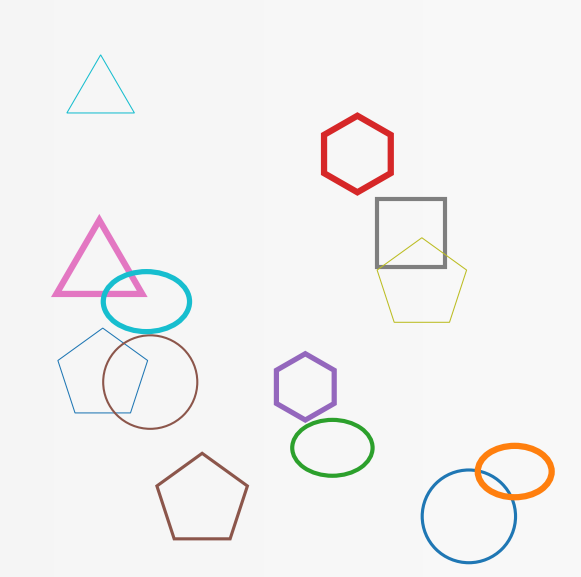[{"shape": "pentagon", "thickness": 0.5, "radius": 0.41, "center": [0.177, 0.35]}, {"shape": "circle", "thickness": 1.5, "radius": 0.4, "center": [0.807, 0.105]}, {"shape": "oval", "thickness": 3, "radius": 0.32, "center": [0.886, 0.183]}, {"shape": "oval", "thickness": 2, "radius": 0.35, "center": [0.572, 0.224]}, {"shape": "hexagon", "thickness": 3, "radius": 0.33, "center": [0.615, 0.732]}, {"shape": "hexagon", "thickness": 2.5, "radius": 0.29, "center": [0.525, 0.329]}, {"shape": "circle", "thickness": 1, "radius": 0.4, "center": [0.258, 0.338]}, {"shape": "pentagon", "thickness": 1.5, "radius": 0.41, "center": [0.348, 0.132]}, {"shape": "triangle", "thickness": 3, "radius": 0.43, "center": [0.171, 0.533]}, {"shape": "square", "thickness": 2, "radius": 0.29, "center": [0.707, 0.596]}, {"shape": "pentagon", "thickness": 0.5, "radius": 0.4, "center": [0.726, 0.507]}, {"shape": "triangle", "thickness": 0.5, "radius": 0.34, "center": [0.173, 0.837]}, {"shape": "oval", "thickness": 2.5, "radius": 0.37, "center": [0.252, 0.477]}]